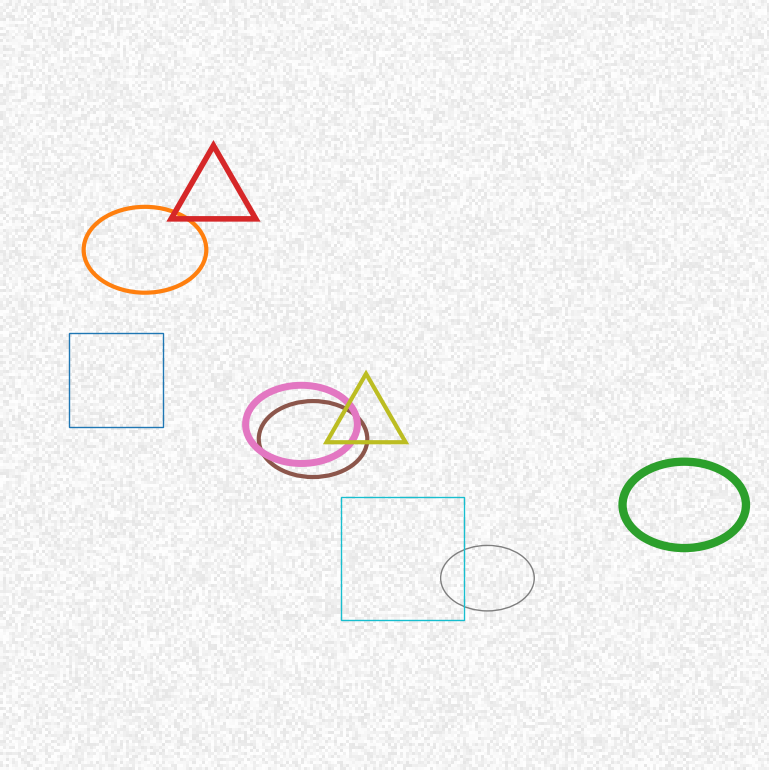[{"shape": "square", "thickness": 0.5, "radius": 0.3, "center": [0.15, 0.507]}, {"shape": "oval", "thickness": 1.5, "radius": 0.4, "center": [0.188, 0.676]}, {"shape": "oval", "thickness": 3, "radius": 0.4, "center": [0.889, 0.344]}, {"shape": "triangle", "thickness": 2, "radius": 0.32, "center": [0.277, 0.747]}, {"shape": "oval", "thickness": 1.5, "radius": 0.35, "center": [0.407, 0.43]}, {"shape": "oval", "thickness": 2.5, "radius": 0.36, "center": [0.392, 0.449]}, {"shape": "oval", "thickness": 0.5, "radius": 0.3, "center": [0.633, 0.249]}, {"shape": "triangle", "thickness": 1.5, "radius": 0.3, "center": [0.475, 0.455]}, {"shape": "square", "thickness": 0.5, "radius": 0.4, "center": [0.523, 0.275]}]